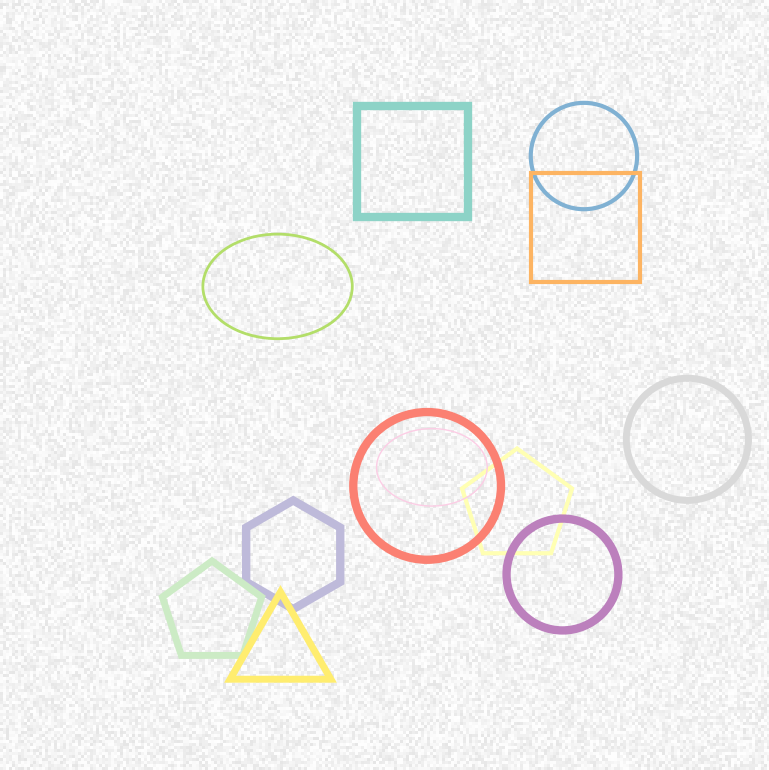[{"shape": "square", "thickness": 3, "radius": 0.36, "center": [0.536, 0.79]}, {"shape": "pentagon", "thickness": 1.5, "radius": 0.38, "center": [0.671, 0.342]}, {"shape": "hexagon", "thickness": 3, "radius": 0.35, "center": [0.381, 0.28]}, {"shape": "circle", "thickness": 3, "radius": 0.48, "center": [0.555, 0.369]}, {"shape": "circle", "thickness": 1.5, "radius": 0.35, "center": [0.758, 0.797]}, {"shape": "square", "thickness": 1.5, "radius": 0.35, "center": [0.76, 0.705]}, {"shape": "oval", "thickness": 1, "radius": 0.49, "center": [0.361, 0.628]}, {"shape": "oval", "thickness": 0.5, "radius": 0.36, "center": [0.561, 0.393]}, {"shape": "circle", "thickness": 2.5, "radius": 0.4, "center": [0.893, 0.429]}, {"shape": "circle", "thickness": 3, "radius": 0.36, "center": [0.73, 0.254]}, {"shape": "pentagon", "thickness": 2.5, "radius": 0.34, "center": [0.275, 0.204]}, {"shape": "triangle", "thickness": 2.5, "radius": 0.38, "center": [0.364, 0.156]}]